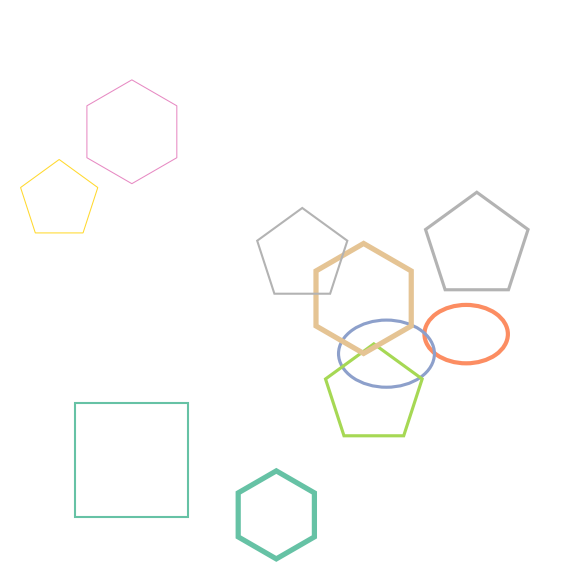[{"shape": "square", "thickness": 1, "radius": 0.49, "center": [0.228, 0.203]}, {"shape": "hexagon", "thickness": 2.5, "radius": 0.38, "center": [0.478, 0.108]}, {"shape": "oval", "thickness": 2, "radius": 0.36, "center": [0.807, 0.421]}, {"shape": "oval", "thickness": 1.5, "radius": 0.42, "center": [0.669, 0.387]}, {"shape": "hexagon", "thickness": 0.5, "radius": 0.45, "center": [0.228, 0.771]}, {"shape": "pentagon", "thickness": 1.5, "radius": 0.44, "center": [0.647, 0.316]}, {"shape": "pentagon", "thickness": 0.5, "radius": 0.35, "center": [0.102, 0.653]}, {"shape": "hexagon", "thickness": 2.5, "radius": 0.48, "center": [0.63, 0.482]}, {"shape": "pentagon", "thickness": 1, "radius": 0.41, "center": [0.523, 0.557]}, {"shape": "pentagon", "thickness": 1.5, "radius": 0.47, "center": [0.826, 0.573]}]